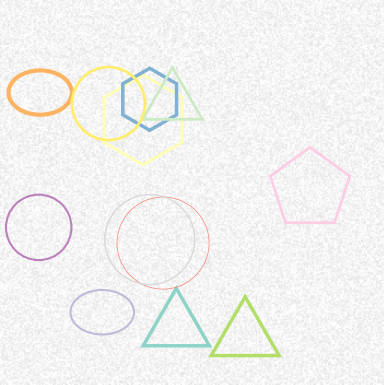[{"shape": "triangle", "thickness": 2.5, "radius": 0.5, "center": [0.458, 0.152]}, {"shape": "hexagon", "thickness": 2, "radius": 0.58, "center": [0.372, 0.689]}, {"shape": "oval", "thickness": 1.5, "radius": 0.41, "center": [0.266, 0.189]}, {"shape": "circle", "thickness": 0.5, "radius": 0.6, "center": [0.423, 0.369]}, {"shape": "hexagon", "thickness": 2.5, "radius": 0.4, "center": [0.389, 0.742]}, {"shape": "oval", "thickness": 3, "radius": 0.41, "center": [0.104, 0.76]}, {"shape": "triangle", "thickness": 2.5, "radius": 0.51, "center": [0.637, 0.127]}, {"shape": "pentagon", "thickness": 2, "radius": 0.54, "center": [0.805, 0.509]}, {"shape": "circle", "thickness": 1, "radius": 0.58, "center": [0.389, 0.378]}, {"shape": "circle", "thickness": 1.5, "radius": 0.42, "center": [0.101, 0.409]}, {"shape": "triangle", "thickness": 2, "radius": 0.45, "center": [0.448, 0.735]}, {"shape": "circle", "thickness": 2, "radius": 0.47, "center": [0.282, 0.731]}]